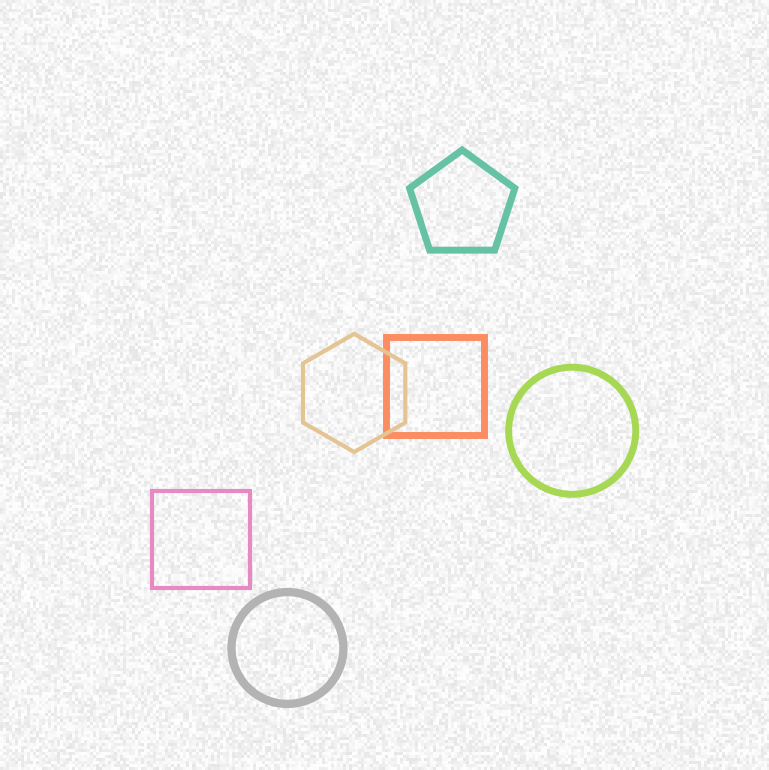[{"shape": "pentagon", "thickness": 2.5, "radius": 0.36, "center": [0.6, 0.733]}, {"shape": "square", "thickness": 2.5, "radius": 0.32, "center": [0.565, 0.499]}, {"shape": "square", "thickness": 1.5, "radius": 0.32, "center": [0.261, 0.3]}, {"shape": "circle", "thickness": 2.5, "radius": 0.41, "center": [0.743, 0.441]}, {"shape": "hexagon", "thickness": 1.5, "radius": 0.38, "center": [0.46, 0.49]}, {"shape": "circle", "thickness": 3, "radius": 0.36, "center": [0.373, 0.158]}]